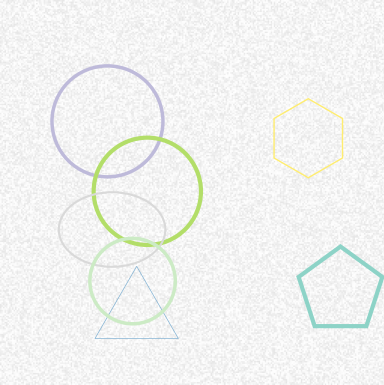[{"shape": "pentagon", "thickness": 3, "radius": 0.57, "center": [0.884, 0.245]}, {"shape": "circle", "thickness": 2.5, "radius": 0.72, "center": [0.279, 0.685]}, {"shape": "triangle", "thickness": 0.5, "radius": 0.63, "center": [0.355, 0.183]}, {"shape": "circle", "thickness": 3, "radius": 0.7, "center": [0.383, 0.503]}, {"shape": "oval", "thickness": 1.5, "radius": 0.69, "center": [0.291, 0.404]}, {"shape": "circle", "thickness": 2.5, "radius": 0.55, "center": [0.344, 0.27]}, {"shape": "hexagon", "thickness": 1, "radius": 0.51, "center": [0.801, 0.641]}]